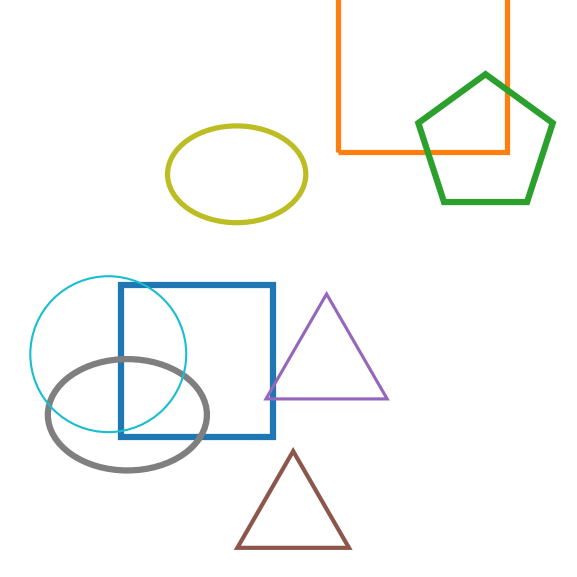[{"shape": "square", "thickness": 3, "radius": 0.66, "center": [0.341, 0.373]}, {"shape": "square", "thickness": 2.5, "radius": 0.73, "center": [0.732, 0.883]}, {"shape": "pentagon", "thickness": 3, "radius": 0.61, "center": [0.841, 0.748]}, {"shape": "triangle", "thickness": 1.5, "radius": 0.61, "center": [0.565, 0.369]}, {"shape": "triangle", "thickness": 2, "radius": 0.56, "center": [0.508, 0.106]}, {"shape": "oval", "thickness": 3, "radius": 0.69, "center": [0.221, 0.281]}, {"shape": "oval", "thickness": 2.5, "radius": 0.6, "center": [0.41, 0.697]}, {"shape": "circle", "thickness": 1, "radius": 0.68, "center": [0.187, 0.386]}]